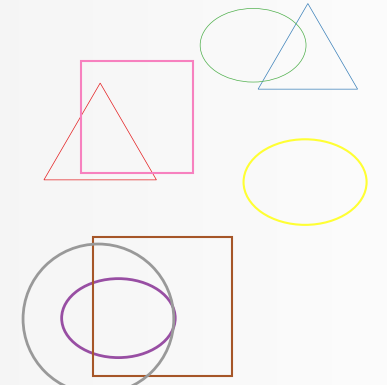[{"shape": "triangle", "thickness": 0.5, "radius": 0.84, "center": [0.259, 0.617]}, {"shape": "triangle", "thickness": 0.5, "radius": 0.74, "center": [0.794, 0.843]}, {"shape": "oval", "thickness": 0.5, "radius": 0.68, "center": [0.653, 0.882]}, {"shape": "oval", "thickness": 2, "radius": 0.73, "center": [0.306, 0.174]}, {"shape": "oval", "thickness": 1.5, "radius": 0.79, "center": [0.787, 0.527]}, {"shape": "square", "thickness": 1.5, "radius": 0.9, "center": [0.42, 0.205]}, {"shape": "square", "thickness": 1.5, "radius": 0.72, "center": [0.354, 0.696]}, {"shape": "circle", "thickness": 2, "radius": 0.97, "center": [0.254, 0.172]}]